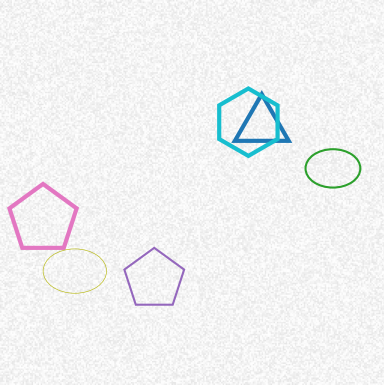[{"shape": "triangle", "thickness": 3, "radius": 0.4, "center": [0.68, 0.675]}, {"shape": "oval", "thickness": 1.5, "radius": 0.36, "center": [0.865, 0.563]}, {"shape": "pentagon", "thickness": 1.5, "radius": 0.41, "center": [0.401, 0.275]}, {"shape": "pentagon", "thickness": 3, "radius": 0.46, "center": [0.112, 0.43]}, {"shape": "oval", "thickness": 0.5, "radius": 0.41, "center": [0.194, 0.296]}, {"shape": "hexagon", "thickness": 3, "radius": 0.44, "center": [0.645, 0.683]}]